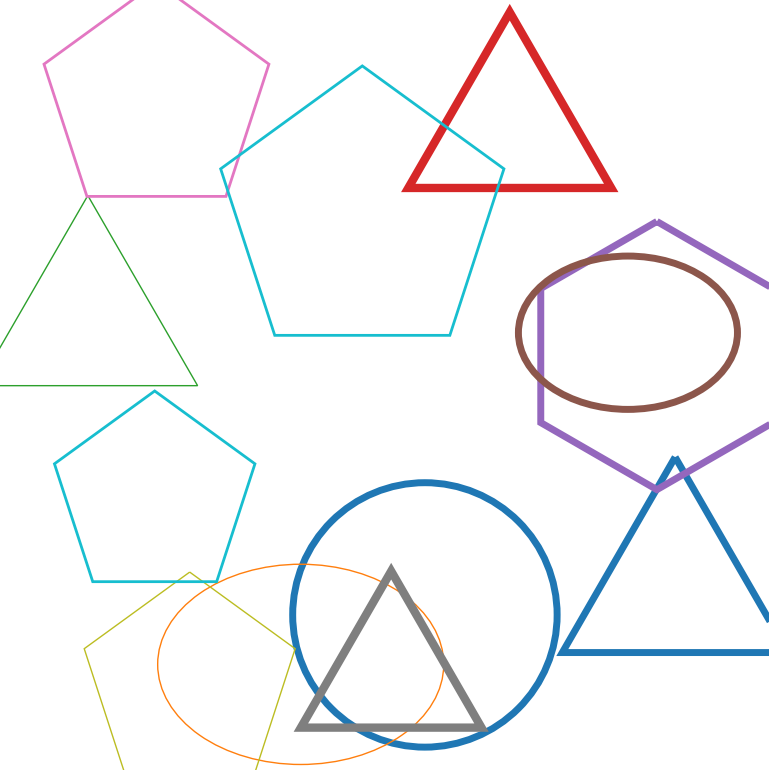[{"shape": "circle", "thickness": 2.5, "radius": 0.86, "center": [0.552, 0.201]}, {"shape": "triangle", "thickness": 2.5, "radius": 0.85, "center": [0.877, 0.237]}, {"shape": "oval", "thickness": 0.5, "radius": 0.93, "center": [0.391, 0.137]}, {"shape": "triangle", "thickness": 0.5, "radius": 0.82, "center": [0.114, 0.581]}, {"shape": "triangle", "thickness": 3, "radius": 0.76, "center": [0.662, 0.832]}, {"shape": "hexagon", "thickness": 2.5, "radius": 0.87, "center": [0.853, 0.538]}, {"shape": "oval", "thickness": 2.5, "radius": 0.71, "center": [0.816, 0.568]}, {"shape": "pentagon", "thickness": 1, "radius": 0.77, "center": [0.203, 0.869]}, {"shape": "triangle", "thickness": 3, "radius": 0.68, "center": [0.508, 0.123]}, {"shape": "pentagon", "thickness": 0.5, "radius": 0.72, "center": [0.246, 0.113]}, {"shape": "pentagon", "thickness": 1, "radius": 0.68, "center": [0.201, 0.355]}, {"shape": "pentagon", "thickness": 1, "radius": 0.97, "center": [0.471, 0.721]}]